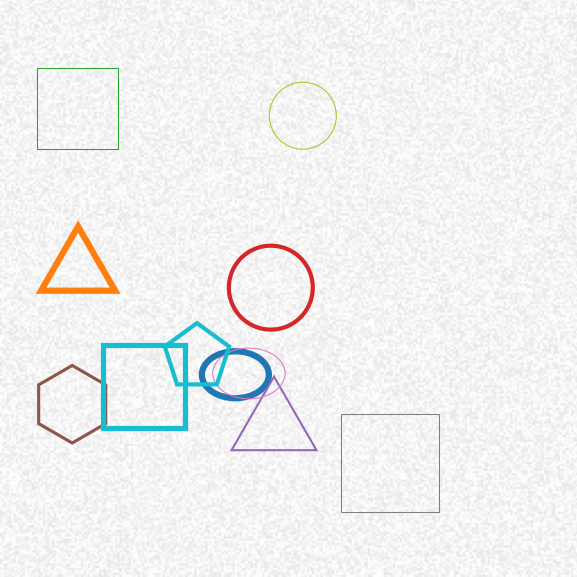[{"shape": "oval", "thickness": 3, "radius": 0.29, "center": [0.408, 0.35]}, {"shape": "triangle", "thickness": 3, "radius": 0.37, "center": [0.135, 0.533]}, {"shape": "square", "thickness": 0.5, "radius": 0.35, "center": [0.135, 0.812]}, {"shape": "circle", "thickness": 2, "radius": 0.36, "center": [0.469, 0.501]}, {"shape": "triangle", "thickness": 1, "radius": 0.42, "center": [0.474, 0.262]}, {"shape": "hexagon", "thickness": 1.5, "radius": 0.34, "center": [0.125, 0.299]}, {"shape": "oval", "thickness": 0.5, "radius": 0.31, "center": [0.431, 0.352]}, {"shape": "square", "thickness": 0.5, "radius": 0.42, "center": [0.675, 0.197]}, {"shape": "circle", "thickness": 0.5, "radius": 0.29, "center": [0.524, 0.799]}, {"shape": "square", "thickness": 2.5, "radius": 0.36, "center": [0.249, 0.33]}, {"shape": "pentagon", "thickness": 2, "radius": 0.29, "center": [0.341, 0.381]}]